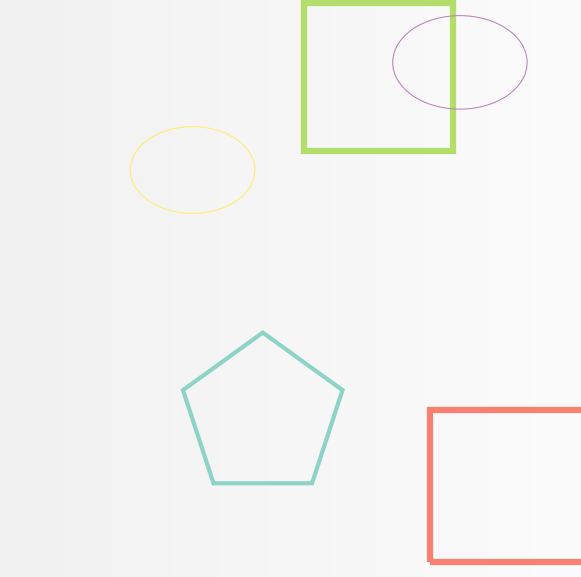[{"shape": "pentagon", "thickness": 2, "radius": 0.72, "center": [0.452, 0.279]}, {"shape": "square", "thickness": 3, "radius": 0.66, "center": [0.871, 0.158]}, {"shape": "square", "thickness": 3, "radius": 0.64, "center": [0.651, 0.866]}, {"shape": "oval", "thickness": 0.5, "radius": 0.58, "center": [0.791, 0.891]}, {"shape": "oval", "thickness": 0.5, "radius": 0.54, "center": [0.331, 0.705]}]